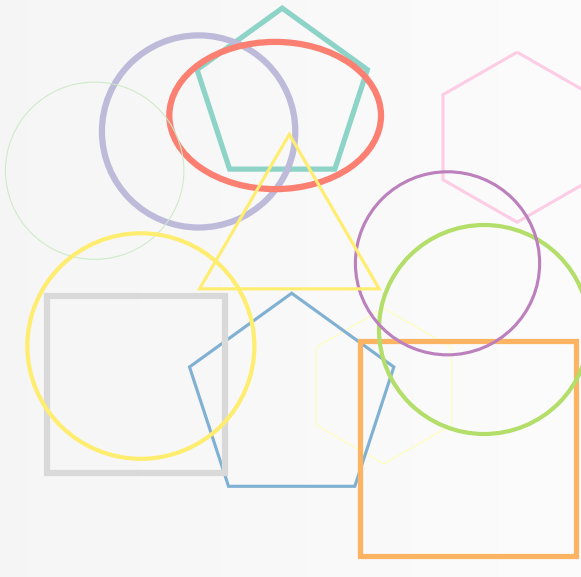[{"shape": "pentagon", "thickness": 2.5, "radius": 0.77, "center": [0.486, 0.831]}, {"shape": "hexagon", "thickness": 0.5, "radius": 0.67, "center": [0.66, 0.33]}, {"shape": "circle", "thickness": 3, "radius": 0.83, "center": [0.342, 0.772]}, {"shape": "oval", "thickness": 3, "radius": 0.91, "center": [0.473, 0.799]}, {"shape": "pentagon", "thickness": 1.5, "radius": 0.92, "center": [0.502, 0.307]}, {"shape": "square", "thickness": 2.5, "radius": 0.93, "center": [0.805, 0.222]}, {"shape": "circle", "thickness": 2, "radius": 0.9, "center": [0.833, 0.429]}, {"shape": "hexagon", "thickness": 1.5, "radius": 0.74, "center": [0.89, 0.762]}, {"shape": "square", "thickness": 3, "radius": 0.77, "center": [0.234, 0.334]}, {"shape": "circle", "thickness": 1.5, "radius": 0.79, "center": [0.77, 0.543]}, {"shape": "circle", "thickness": 0.5, "radius": 0.77, "center": [0.163, 0.704]}, {"shape": "triangle", "thickness": 1.5, "radius": 0.89, "center": [0.498, 0.588]}, {"shape": "circle", "thickness": 2, "radius": 0.98, "center": [0.242, 0.4]}]